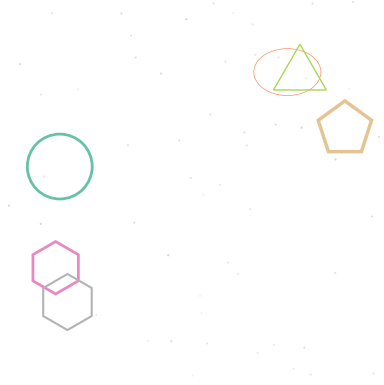[{"shape": "circle", "thickness": 2, "radius": 0.42, "center": [0.155, 0.567]}, {"shape": "oval", "thickness": 0.5, "radius": 0.44, "center": [0.746, 0.813]}, {"shape": "hexagon", "thickness": 2, "radius": 0.34, "center": [0.145, 0.305]}, {"shape": "triangle", "thickness": 1, "radius": 0.4, "center": [0.779, 0.806]}, {"shape": "pentagon", "thickness": 2.5, "radius": 0.36, "center": [0.896, 0.665]}, {"shape": "hexagon", "thickness": 1.5, "radius": 0.36, "center": [0.175, 0.216]}]